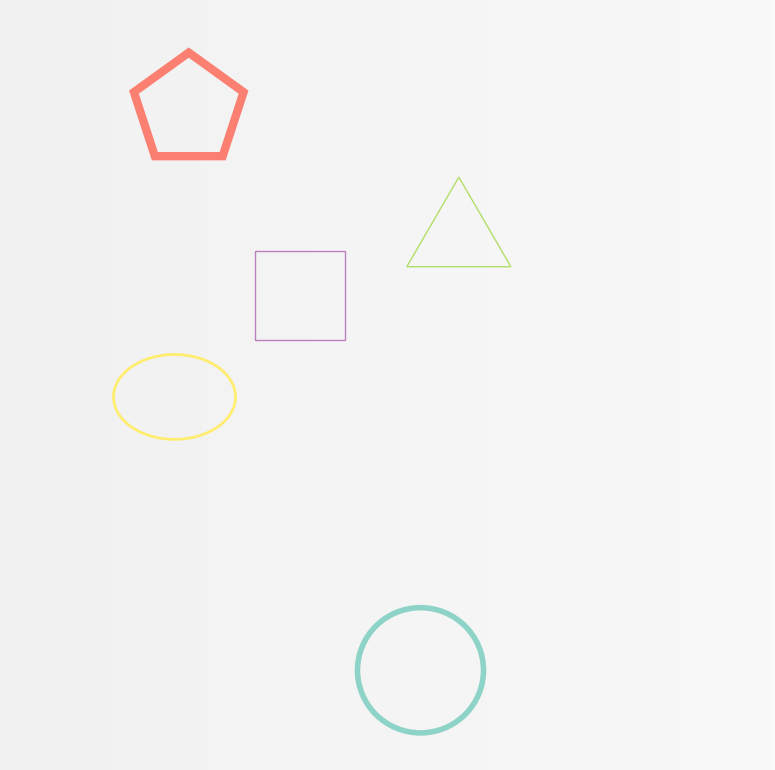[{"shape": "circle", "thickness": 2, "radius": 0.41, "center": [0.543, 0.13]}, {"shape": "pentagon", "thickness": 3, "radius": 0.37, "center": [0.244, 0.857]}, {"shape": "triangle", "thickness": 0.5, "radius": 0.39, "center": [0.592, 0.692]}, {"shape": "square", "thickness": 0.5, "radius": 0.29, "center": [0.387, 0.616]}, {"shape": "oval", "thickness": 1, "radius": 0.39, "center": [0.225, 0.484]}]